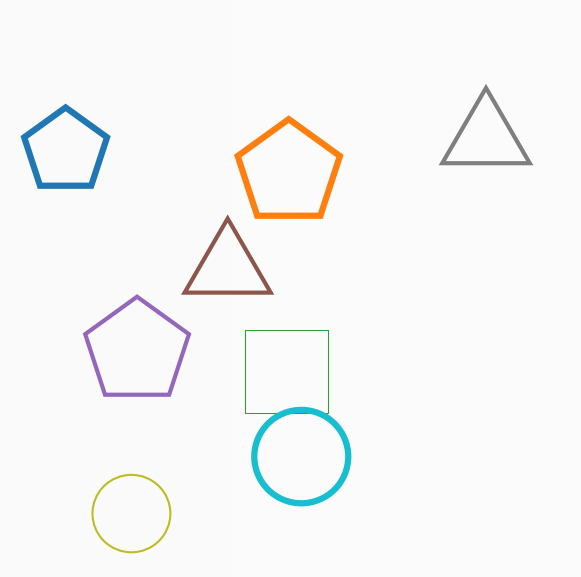[{"shape": "pentagon", "thickness": 3, "radius": 0.37, "center": [0.113, 0.738]}, {"shape": "pentagon", "thickness": 3, "radius": 0.46, "center": [0.497, 0.7]}, {"shape": "square", "thickness": 0.5, "radius": 0.36, "center": [0.493, 0.356]}, {"shape": "pentagon", "thickness": 2, "radius": 0.47, "center": [0.236, 0.392]}, {"shape": "triangle", "thickness": 2, "radius": 0.43, "center": [0.392, 0.535]}, {"shape": "triangle", "thickness": 2, "radius": 0.43, "center": [0.836, 0.76]}, {"shape": "circle", "thickness": 1, "radius": 0.34, "center": [0.226, 0.11]}, {"shape": "circle", "thickness": 3, "radius": 0.4, "center": [0.518, 0.209]}]